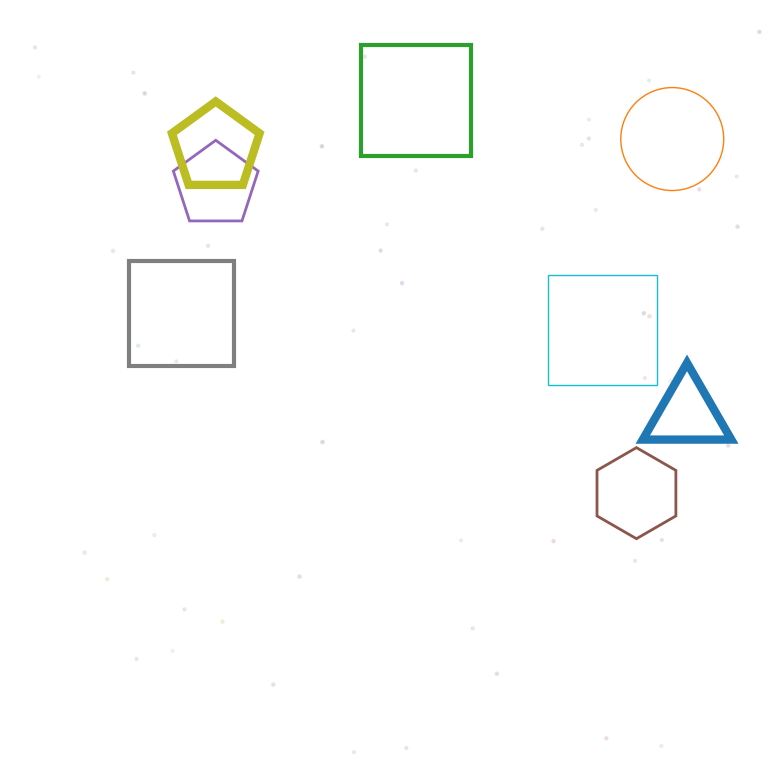[{"shape": "triangle", "thickness": 3, "radius": 0.33, "center": [0.892, 0.462]}, {"shape": "circle", "thickness": 0.5, "radius": 0.33, "center": [0.873, 0.819]}, {"shape": "square", "thickness": 1.5, "radius": 0.36, "center": [0.54, 0.87]}, {"shape": "pentagon", "thickness": 1, "radius": 0.29, "center": [0.28, 0.76]}, {"shape": "hexagon", "thickness": 1, "radius": 0.3, "center": [0.827, 0.36]}, {"shape": "square", "thickness": 1.5, "radius": 0.34, "center": [0.235, 0.593]}, {"shape": "pentagon", "thickness": 3, "radius": 0.3, "center": [0.28, 0.808]}, {"shape": "square", "thickness": 0.5, "radius": 0.35, "center": [0.782, 0.571]}]